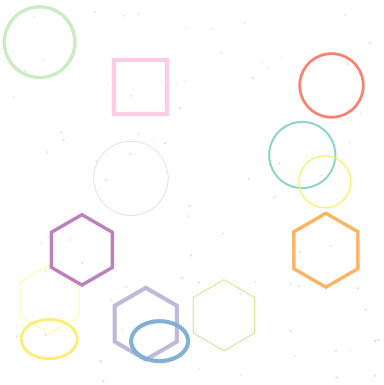[{"shape": "circle", "thickness": 1.5, "radius": 0.43, "center": [0.785, 0.597]}, {"shape": "hexagon", "thickness": 1, "radius": 0.44, "center": [0.129, 0.222]}, {"shape": "hexagon", "thickness": 3, "radius": 0.47, "center": [0.379, 0.159]}, {"shape": "circle", "thickness": 2, "radius": 0.41, "center": [0.861, 0.778]}, {"shape": "oval", "thickness": 3, "radius": 0.37, "center": [0.415, 0.114]}, {"shape": "hexagon", "thickness": 2.5, "radius": 0.48, "center": [0.846, 0.35]}, {"shape": "hexagon", "thickness": 0.5, "radius": 0.46, "center": [0.582, 0.181]}, {"shape": "square", "thickness": 3, "radius": 0.35, "center": [0.364, 0.774]}, {"shape": "circle", "thickness": 0.5, "radius": 0.48, "center": [0.34, 0.537]}, {"shape": "hexagon", "thickness": 2.5, "radius": 0.46, "center": [0.213, 0.351]}, {"shape": "circle", "thickness": 2.5, "radius": 0.46, "center": [0.103, 0.89]}, {"shape": "oval", "thickness": 2, "radius": 0.36, "center": [0.128, 0.119]}, {"shape": "circle", "thickness": 1, "radius": 0.34, "center": [0.844, 0.528]}]